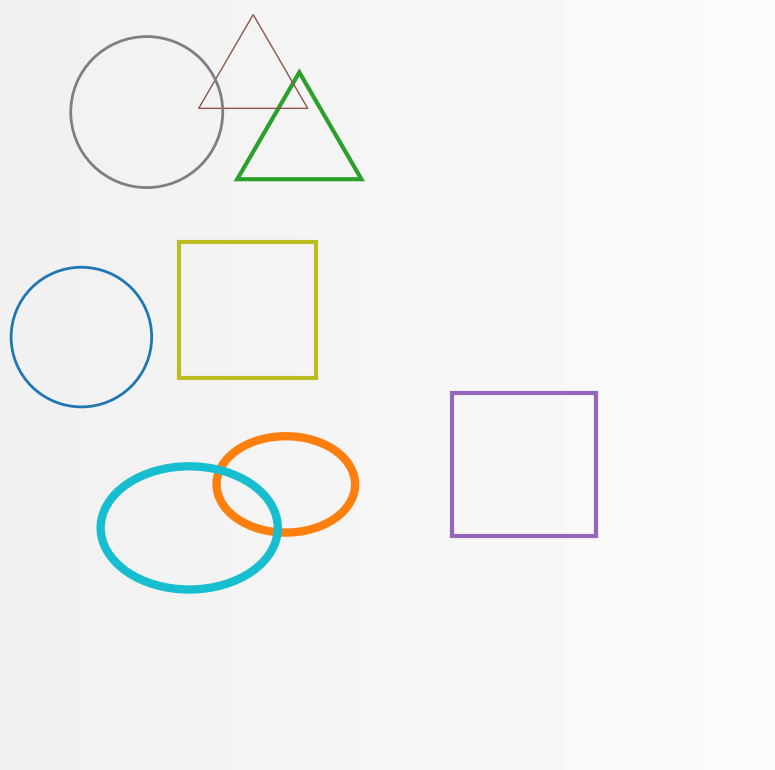[{"shape": "circle", "thickness": 1, "radius": 0.45, "center": [0.105, 0.562]}, {"shape": "oval", "thickness": 3, "radius": 0.45, "center": [0.369, 0.371]}, {"shape": "triangle", "thickness": 1.5, "radius": 0.46, "center": [0.386, 0.814]}, {"shape": "square", "thickness": 1.5, "radius": 0.47, "center": [0.676, 0.397]}, {"shape": "triangle", "thickness": 0.5, "radius": 0.41, "center": [0.327, 0.9]}, {"shape": "circle", "thickness": 1, "radius": 0.49, "center": [0.189, 0.854]}, {"shape": "square", "thickness": 1.5, "radius": 0.44, "center": [0.319, 0.597]}, {"shape": "oval", "thickness": 3, "radius": 0.57, "center": [0.244, 0.314]}]